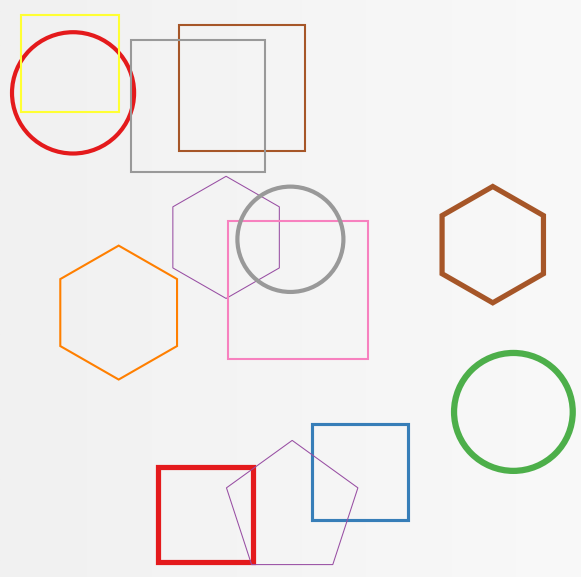[{"shape": "square", "thickness": 2.5, "radius": 0.41, "center": [0.354, 0.108]}, {"shape": "circle", "thickness": 2, "radius": 0.53, "center": [0.126, 0.838]}, {"shape": "square", "thickness": 1.5, "radius": 0.41, "center": [0.62, 0.182]}, {"shape": "circle", "thickness": 3, "radius": 0.51, "center": [0.883, 0.286]}, {"shape": "pentagon", "thickness": 0.5, "radius": 0.59, "center": [0.503, 0.118]}, {"shape": "hexagon", "thickness": 0.5, "radius": 0.53, "center": [0.389, 0.588]}, {"shape": "hexagon", "thickness": 1, "radius": 0.58, "center": [0.204, 0.458]}, {"shape": "square", "thickness": 1, "radius": 0.42, "center": [0.121, 0.889]}, {"shape": "square", "thickness": 1, "radius": 0.54, "center": [0.416, 0.847]}, {"shape": "hexagon", "thickness": 2.5, "radius": 0.5, "center": [0.848, 0.576]}, {"shape": "square", "thickness": 1, "radius": 0.6, "center": [0.513, 0.497]}, {"shape": "circle", "thickness": 2, "radius": 0.46, "center": [0.5, 0.585]}, {"shape": "square", "thickness": 1, "radius": 0.57, "center": [0.341, 0.815]}]